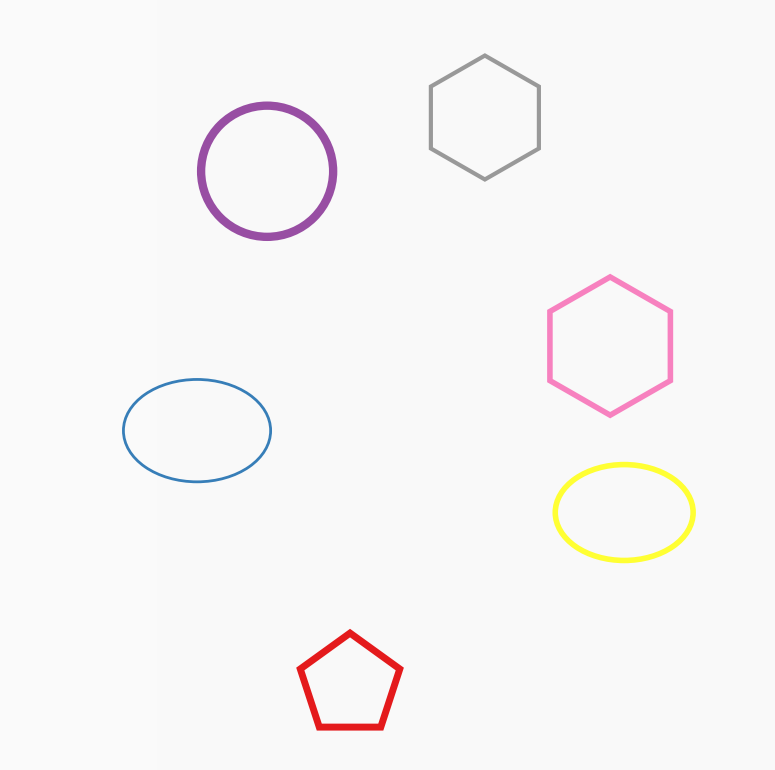[{"shape": "pentagon", "thickness": 2.5, "radius": 0.34, "center": [0.452, 0.11]}, {"shape": "oval", "thickness": 1, "radius": 0.47, "center": [0.254, 0.441]}, {"shape": "circle", "thickness": 3, "radius": 0.43, "center": [0.345, 0.778]}, {"shape": "oval", "thickness": 2, "radius": 0.44, "center": [0.805, 0.334]}, {"shape": "hexagon", "thickness": 2, "radius": 0.45, "center": [0.787, 0.551]}, {"shape": "hexagon", "thickness": 1.5, "radius": 0.4, "center": [0.626, 0.847]}]